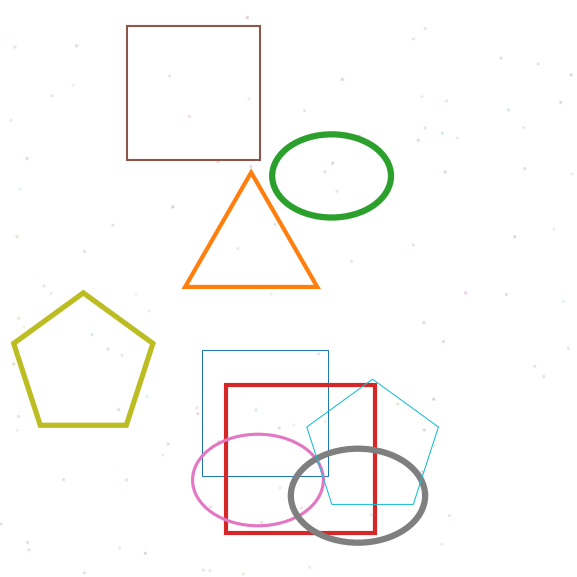[{"shape": "square", "thickness": 0.5, "radius": 0.55, "center": [0.458, 0.284]}, {"shape": "triangle", "thickness": 2, "radius": 0.66, "center": [0.435, 0.568]}, {"shape": "oval", "thickness": 3, "radius": 0.51, "center": [0.574, 0.695]}, {"shape": "square", "thickness": 2, "radius": 0.64, "center": [0.52, 0.204]}, {"shape": "square", "thickness": 1, "radius": 0.58, "center": [0.335, 0.838]}, {"shape": "oval", "thickness": 1.5, "radius": 0.57, "center": [0.447, 0.168]}, {"shape": "oval", "thickness": 3, "radius": 0.58, "center": [0.62, 0.141]}, {"shape": "pentagon", "thickness": 2.5, "radius": 0.63, "center": [0.144, 0.365]}, {"shape": "pentagon", "thickness": 0.5, "radius": 0.6, "center": [0.645, 0.223]}]